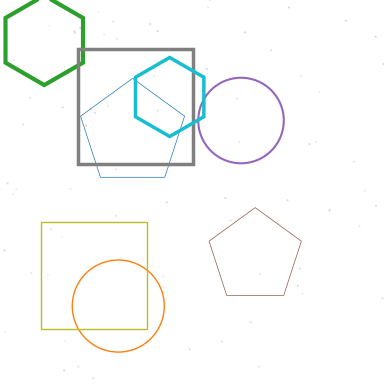[{"shape": "pentagon", "thickness": 0.5, "radius": 0.71, "center": [0.344, 0.654]}, {"shape": "circle", "thickness": 1, "radius": 0.6, "center": [0.307, 0.205]}, {"shape": "hexagon", "thickness": 3, "radius": 0.58, "center": [0.115, 0.895]}, {"shape": "circle", "thickness": 1.5, "radius": 0.56, "center": [0.626, 0.687]}, {"shape": "pentagon", "thickness": 0.5, "radius": 0.63, "center": [0.663, 0.335]}, {"shape": "square", "thickness": 2.5, "radius": 0.75, "center": [0.352, 0.724]}, {"shape": "square", "thickness": 1, "radius": 0.69, "center": [0.244, 0.284]}, {"shape": "hexagon", "thickness": 2.5, "radius": 0.51, "center": [0.441, 0.748]}]